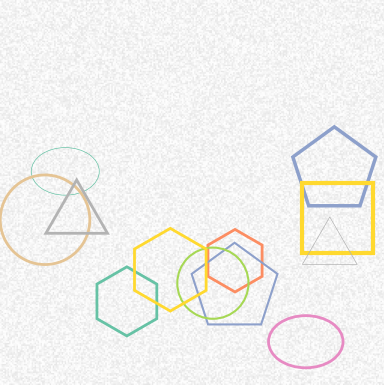[{"shape": "oval", "thickness": 0.5, "radius": 0.44, "center": [0.17, 0.555]}, {"shape": "hexagon", "thickness": 2, "radius": 0.45, "center": [0.33, 0.217]}, {"shape": "hexagon", "thickness": 2, "radius": 0.41, "center": [0.61, 0.323]}, {"shape": "pentagon", "thickness": 1.5, "radius": 0.59, "center": [0.609, 0.252]}, {"shape": "pentagon", "thickness": 2.5, "radius": 0.57, "center": [0.868, 0.557]}, {"shape": "oval", "thickness": 2, "radius": 0.48, "center": [0.794, 0.112]}, {"shape": "circle", "thickness": 1.5, "radius": 0.46, "center": [0.553, 0.264]}, {"shape": "square", "thickness": 3, "radius": 0.46, "center": [0.877, 0.434]}, {"shape": "hexagon", "thickness": 2, "radius": 0.54, "center": [0.442, 0.299]}, {"shape": "circle", "thickness": 2, "radius": 0.58, "center": [0.117, 0.429]}, {"shape": "triangle", "thickness": 2, "radius": 0.46, "center": [0.199, 0.44]}, {"shape": "triangle", "thickness": 0.5, "radius": 0.41, "center": [0.857, 0.354]}]